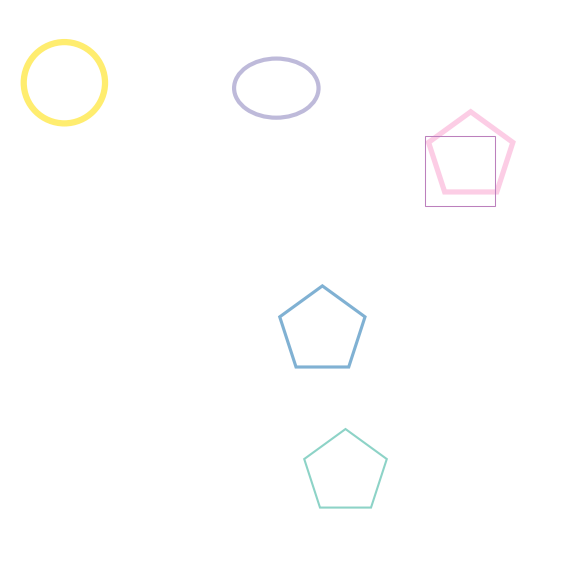[{"shape": "pentagon", "thickness": 1, "radius": 0.38, "center": [0.598, 0.181]}, {"shape": "oval", "thickness": 2, "radius": 0.37, "center": [0.478, 0.847]}, {"shape": "pentagon", "thickness": 1.5, "radius": 0.39, "center": [0.558, 0.426]}, {"shape": "pentagon", "thickness": 2.5, "radius": 0.38, "center": [0.815, 0.729]}, {"shape": "square", "thickness": 0.5, "radius": 0.3, "center": [0.796, 0.703]}, {"shape": "circle", "thickness": 3, "radius": 0.35, "center": [0.111, 0.856]}]